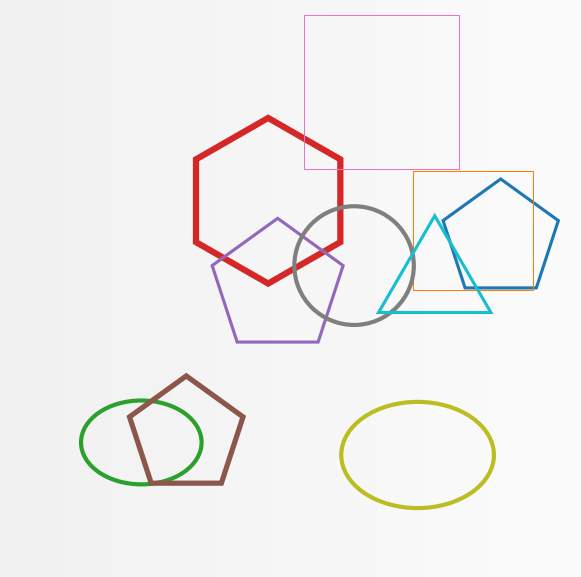[{"shape": "pentagon", "thickness": 1.5, "radius": 0.52, "center": [0.861, 0.585]}, {"shape": "square", "thickness": 0.5, "radius": 0.52, "center": [0.814, 0.6]}, {"shape": "oval", "thickness": 2, "radius": 0.52, "center": [0.243, 0.233]}, {"shape": "hexagon", "thickness": 3, "radius": 0.72, "center": [0.461, 0.652]}, {"shape": "pentagon", "thickness": 1.5, "radius": 0.59, "center": [0.478, 0.503]}, {"shape": "pentagon", "thickness": 2.5, "radius": 0.51, "center": [0.32, 0.246]}, {"shape": "square", "thickness": 0.5, "radius": 0.67, "center": [0.656, 0.84]}, {"shape": "circle", "thickness": 2, "radius": 0.51, "center": [0.609, 0.539]}, {"shape": "oval", "thickness": 2, "radius": 0.66, "center": [0.718, 0.211]}, {"shape": "triangle", "thickness": 1.5, "radius": 0.56, "center": [0.748, 0.514]}]